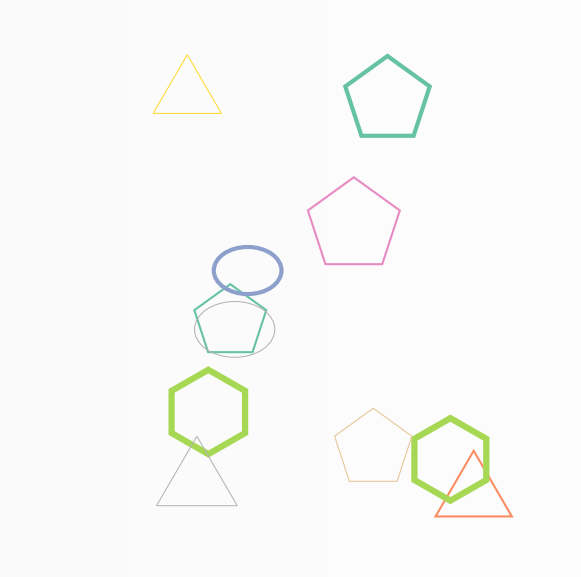[{"shape": "pentagon", "thickness": 1, "radius": 0.33, "center": [0.396, 0.442]}, {"shape": "pentagon", "thickness": 2, "radius": 0.38, "center": [0.667, 0.826]}, {"shape": "triangle", "thickness": 1, "radius": 0.38, "center": [0.815, 0.143]}, {"shape": "oval", "thickness": 2, "radius": 0.29, "center": [0.426, 0.531]}, {"shape": "pentagon", "thickness": 1, "radius": 0.42, "center": [0.609, 0.609]}, {"shape": "hexagon", "thickness": 3, "radius": 0.37, "center": [0.358, 0.286]}, {"shape": "hexagon", "thickness": 3, "radius": 0.36, "center": [0.775, 0.204]}, {"shape": "triangle", "thickness": 0.5, "radius": 0.34, "center": [0.322, 0.837]}, {"shape": "pentagon", "thickness": 0.5, "radius": 0.35, "center": [0.642, 0.222]}, {"shape": "oval", "thickness": 0.5, "radius": 0.35, "center": [0.404, 0.429]}, {"shape": "triangle", "thickness": 0.5, "radius": 0.4, "center": [0.339, 0.164]}]